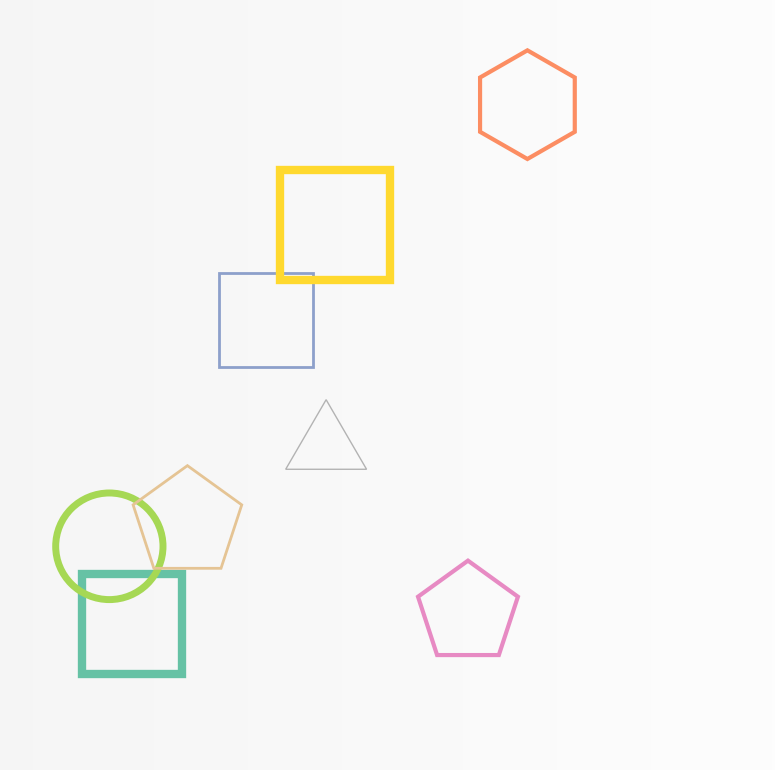[{"shape": "square", "thickness": 3, "radius": 0.32, "center": [0.17, 0.189]}, {"shape": "hexagon", "thickness": 1.5, "radius": 0.35, "center": [0.681, 0.864]}, {"shape": "square", "thickness": 1, "radius": 0.31, "center": [0.343, 0.584]}, {"shape": "pentagon", "thickness": 1.5, "radius": 0.34, "center": [0.604, 0.204]}, {"shape": "circle", "thickness": 2.5, "radius": 0.35, "center": [0.141, 0.291]}, {"shape": "square", "thickness": 3, "radius": 0.36, "center": [0.432, 0.707]}, {"shape": "pentagon", "thickness": 1, "radius": 0.37, "center": [0.242, 0.322]}, {"shape": "triangle", "thickness": 0.5, "radius": 0.3, "center": [0.421, 0.421]}]